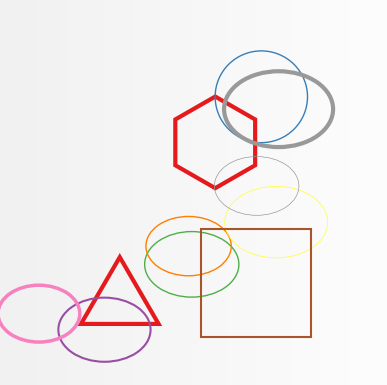[{"shape": "hexagon", "thickness": 3, "radius": 0.59, "center": [0.555, 0.63]}, {"shape": "triangle", "thickness": 3, "radius": 0.58, "center": [0.309, 0.216]}, {"shape": "circle", "thickness": 1, "radius": 0.6, "center": [0.674, 0.749]}, {"shape": "oval", "thickness": 1, "radius": 0.61, "center": [0.495, 0.313]}, {"shape": "oval", "thickness": 1.5, "radius": 0.59, "center": [0.27, 0.144]}, {"shape": "oval", "thickness": 1, "radius": 0.55, "center": [0.487, 0.361]}, {"shape": "oval", "thickness": 0.5, "radius": 0.66, "center": [0.713, 0.423]}, {"shape": "square", "thickness": 1.5, "radius": 0.71, "center": [0.661, 0.265]}, {"shape": "oval", "thickness": 2.5, "radius": 0.53, "center": [0.1, 0.185]}, {"shape": "oval", "thickness": 0.5, "radius": 0.54, "center": [0.662, 0.517]}, {"shape": "oval", "thickness": 3, "radius": 0.7, "center": [0.719, 0.716]}]